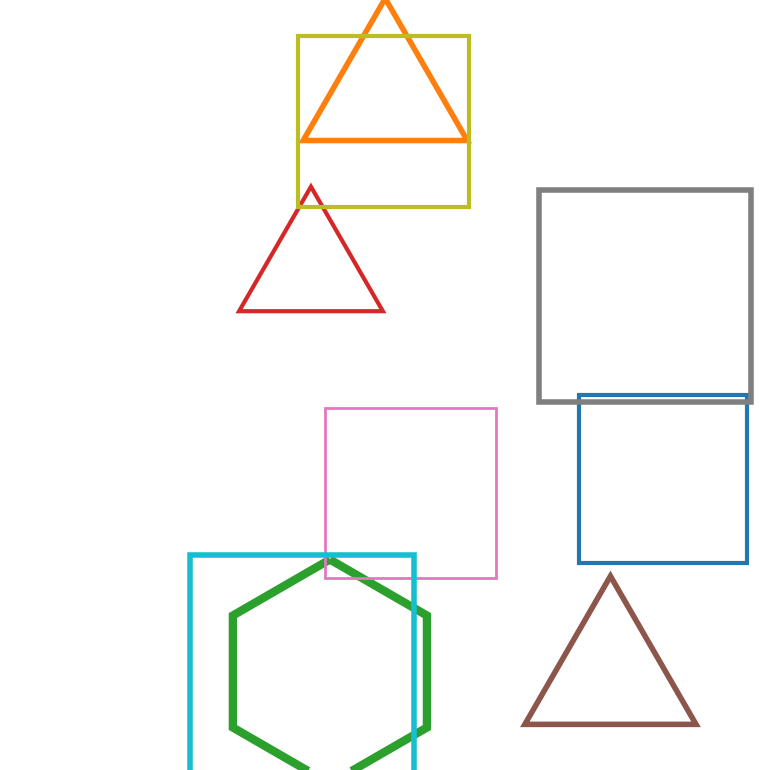[{"shape": "square", "thickness": 1.5, "radius": 0.55, "center": [0.861, 0.378]}, {"shape": "triangle", "thickness": 2, "radius": 0.62, "center": [0.5, 0.879]}, {"shape": "hexagon", "thickness": 3, "radius": 0.73, "center": [0.428, 0.128]}, {"shape": "triangle", "thickness": 1.5, "radius": 0.54, "center": [0.404, 0.65]}, {"shape": "triangle", "thickness": 2, "radius": 0.64, "center": [0.793, 0.123]}, {"shape": "square", "thickness": 1, "radius": 0.55, "center": [0.533, 0.359]}, {"shape": "square", "thickness": 2, "radius": 0.69, "center": [0.837, 0.615]}, {"shape": "square", "thickness": 1.5, "radius": 0.56, "center": [0.498, 0.842]}, {"shape": "square", "thickness": 2, "radius": 0.73, "center": [0.392, 0.133]}]